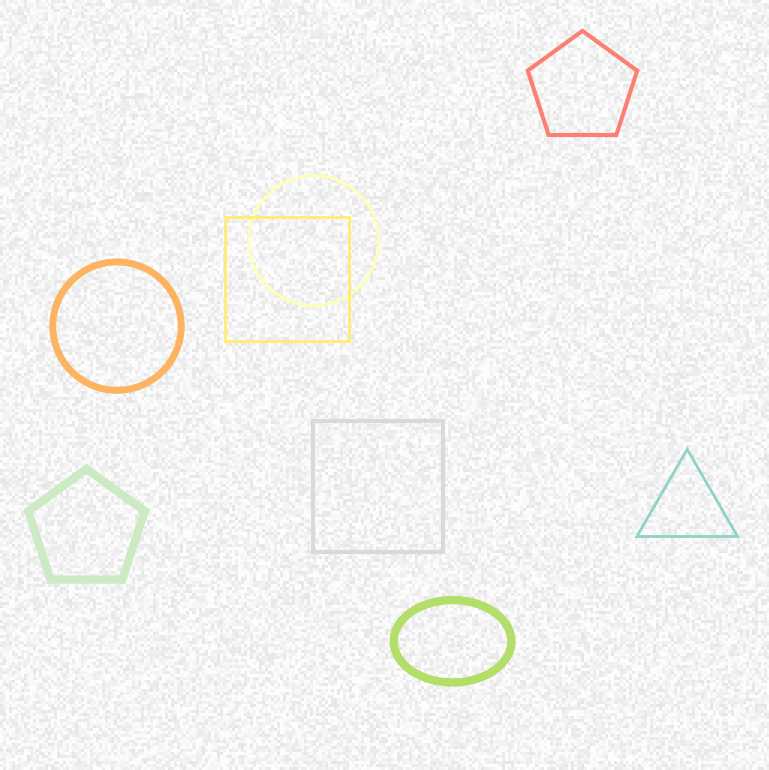[{"shape": "triangle", "thickness": 1, "radius": 0.38, "center": [0.892, 0.341]}, {"shape": "circle", "thickness": 1, "radius": 0.42, "center": [0.407, 0.688]}, {"shape": "pentagon", "thickness": 1.5, "radius": 0.37, "center": [0.756, 0.885]}, {"shape": "circle", "thickness": 2.5, "radius": 0.42, "center": [0.152, 0.576]}, {"shape": "oval", "thickness": 3, "radius": 0.38, "center": [0.588, 0.167]}, {"shape": "square", "thickness": 1.5, "radius": 0.42, "center": [0.491, 0.368]}, {"shape": "pentagon", "thickness": 3, "radius": 0.4, "center": [0.112, 0.312]}, {"shape": "square", "thickness": 1, "radius": 0.4, "center": [0.373, 0.637]}]